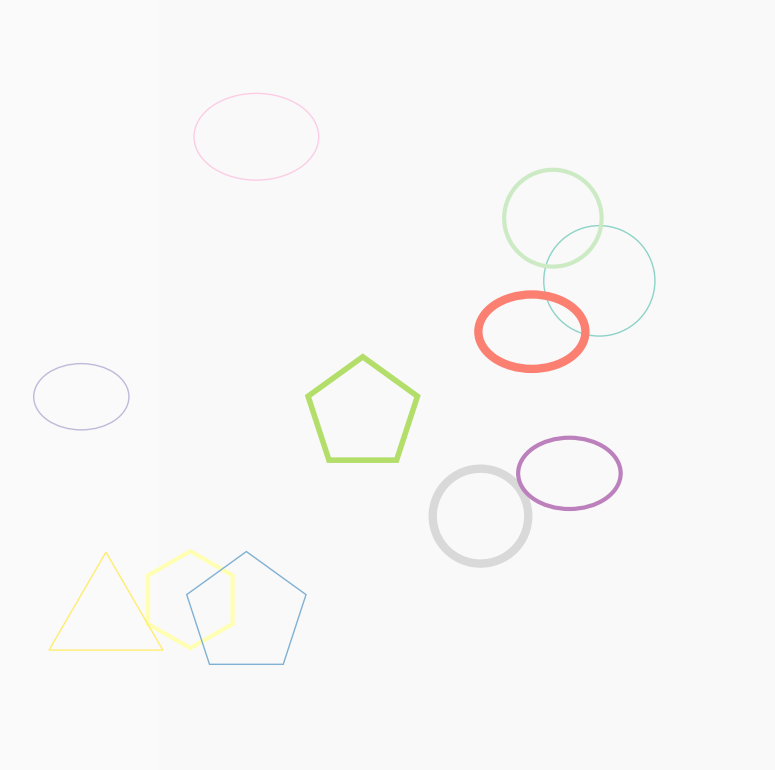[{"shape": "circle", "thickness": 0.5, "radius": 0.36, "center": [0.773, 0.635]}, {"shape": "hexagon", "thickness": 1.5, "radius": 0.31, "center": [0.246, 0.221]}, {"shape": "oval", "thickness": 0.5, "radius": 0.31, "center": [0.105, 0.485]}, {"shape": "oval", "thickness": 3, "radius": 0.35, "center": [0.686, 0.569]}, {"shape": "pentagon", "thickness": 0.5, "radius": 0.4, "center": [0.318, 0.203]}, {"shape": "pentagon", "thickness": 2, "radius": 0.37, "center": [0.468, 0.462]}, {"shape": "oval", "thickness": 0.5, "radius": 0.4, "center": [0.331, 0.822]}, {"shape": "circle", "thickness": 3, "radius": 0.31, "center": [0.62, 0.33]}, {"shape": "oval", "thickness": 1.5, "radius": 0.33, "center": [0.735, 0.385]}, {"shape": "circle", "thickness": 1.5, "radius": 0.31, "center": [0.713, 0.717]}, {"shape": "triangle", "thickness": 0.5, "radius": 0.42, "center": [0.137, 0.198]}]